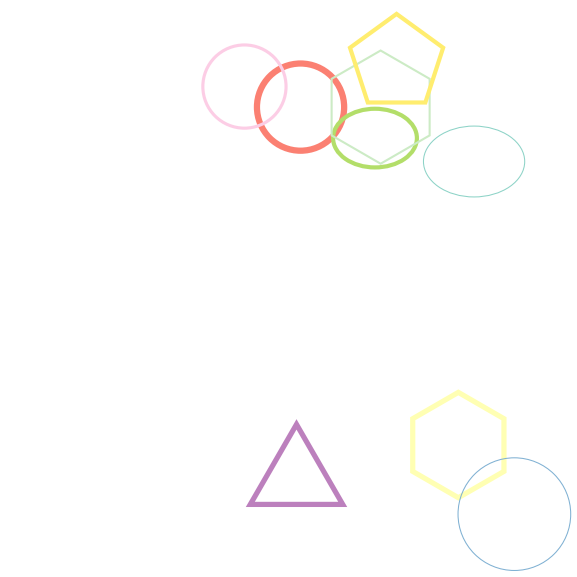[{"shape": "oval", "thickness": 0.5, "radius": 0.44, "center": [0.821, 0.719]}, {"shape": "hexagon", "thickness": 2.5, "radius": 0.46, "center": [0.794, 0.228]}, {"shape": "circle", "thickness": 3, "radius": 0.38, "center": [0.52, 0.814]}, {"shape": "circle", "thickness": 0.5, "radius": 0.49, "center": [0.891, 0.109]}, {"shape": "oval", "thickness": 2, "radius": 0.36, "center": [0.649, 0.76]}, {"shape": "circle", "thickness": 1.5, "radius": 0.36, "center": [0.423, 0.849]}, {"shape": "triangle", "thickness": 2.5, "radius": 0.46, "center": [0.513, 0.172]}, {"shape": "hexagon", "thickness": 1, "radius": 0.49, "center": [0.659, 0.814]}, {"shape": "pentagon", "thickness": 2, "radius": 0.42, "center": [0.687, 0.89]}]